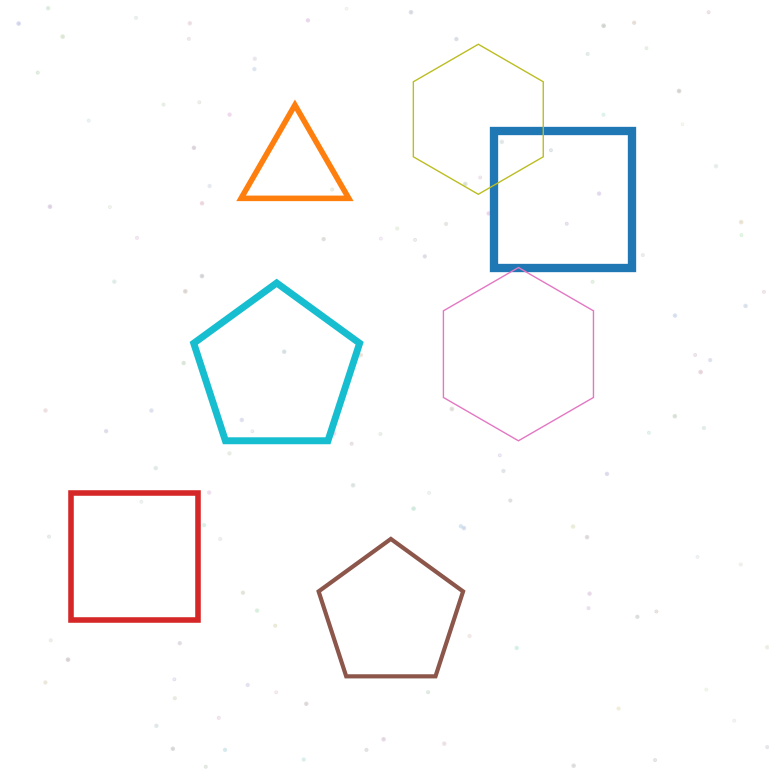[{"shape": "square", "thickness": 3, "radius": 0.45, "center": [0.731, 0.741]}, {"shape": "triangle", "thickness": 2, "radius": 0.4, "center": [0.383, 0.783]}, {"shape": "square", "thickness": 2, "radius": 0.41, "center": [0.174, 0.277]}, {"shape": "pentagon", "thickness": 1.5, "radius": 0.49, "center": [0.508, 0.201]}, {"shape": "hexagon", "thickness": 0.5, "radius": 0.56, "center": [0.673, 0.54]}, {"shape": "hexagon", "thickness": 0.5, "radius": 0.49, "center": [0.621, 0.845]}, {"shape": "pentagon", "thickness": 2.5, "radius": 0.57, "center": [0.359, 0.519]}]